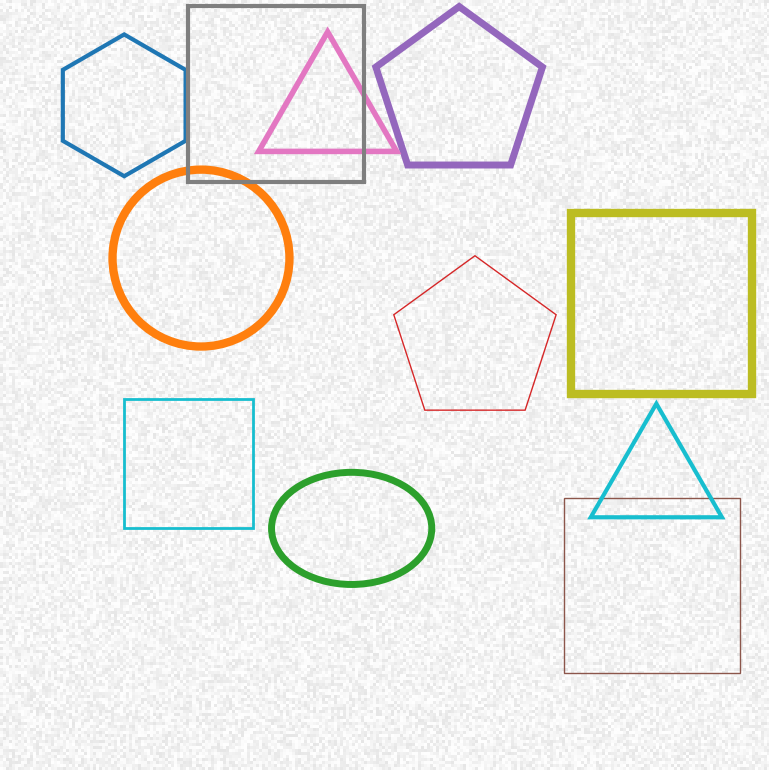[{"shape": "hexagon", "thickness": 1.5, "radius": 0.46, "center": [0.161, 0.863]}, {"shape": "circle", "thickness": 3, "radius": 0.57, "center": [0.261, 0.665]}, {"shape": "oval", "thickness": 2.5, "radius": 0.52, "center": [0.457, 0.314]}, {"shape": "pentagon", "thickness": 0.5, "radius": 0.55, "center": [0.617, 0.557]}, {"shape": "pentagon", "thickness": 2.5, "radius": 0.57, "center": [0.596, 0.878]}, {"shape": "square", "thickness": 0.5, "radius": 0.57, "center": [0.847, 0.24]}, {"shape": "triangle", "thickness": 2, "radius": 0.52, "center": [0.426, 0.855]}, {"shape": "square", "thickness": 1.5, "radius": 0.57, "center": [0.358, 0.878]}, {"shape": "square", "thickness": 3, "radius": 0.59, "center": [0.859, 0.606]}, {"shape": "triangle", "thickness": 1.5, "radius": 0.49, "center": [0.852, 0.377]}, {"shape": "square", "thickness": 1, "radius": 0.42, "center": [0.245, 0.397]}]